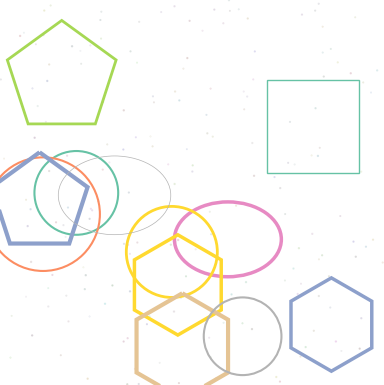[{"shape": "square", "thickness": 1, "radius": 0.6, "center": [0.812, 0.672]}, {"shape": "circle", "thickness": 1.5, "radius": 0.54, "center": [0.198, 0.499]}, {"shape": "circle", "thickness": 1.5, "radius": 0.74, "center": [0.112, 0.444]}, {"shape": "hexagon", "thickness": 2.5, "radius": 0.61, "center": [0.861, 0.157]}, {"shape": "pentagon", "thickness": 3, "radius": 0.66, "center": [0.103, 0.473]}, {"shape": "oval", "thickness": 2.5, "radius": 0.69, "center": [0.592, 0.378]}, {"shape": "pentagon", "thickness": 2, "radius": 0.74, "center": [0.16, 0.798]}, {"shape": "hexagon", "thickness": 2.5, "radius": 0.65, "center": [0.462, 0.26]}, {"shape": "circle", "thickness": 2, "radius": 0.59, "center": [0.446, 0.346]}, {"shape": "hexagon", "thickness": 3, "radius": 0.69, "center": [0.474, 0.101]}, {"shape": "circle", "thickness": 1.5, "radius": 0.5, "center": [0.63, 0.127]}, {"shape": "oval", "thickness": 0.5, "radius": 0.73, "center": [0.297, 0.493]}]